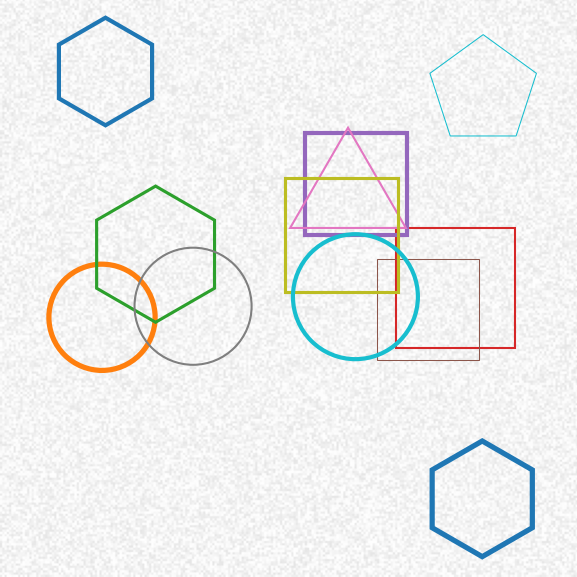[{"shape": "hexagon", "thickness": 2, "radius": 0.47, "center": [0.183, 0.875]}, {"shape": "hexagon", "thickness": 2.5, "radius": 0.5, "center": [0.835, 0.135]}, {"shape": "circle", "thickness": 2.5, "radius": 0.46, "center": [0.177, 0.45]}, {"shape": "hexagon", "thickness": 1.5, "radius": 0.59, "center": [0.269, 0.559]}, {"shape": "square", "thickness": 1, "radius": 0.52, "center": [0.789, 0.5]}, {"shape": "square", "thickness": 2, "radius": 0.44, "center": [0.617, 0.681]}, {"shape": "square", "thickness": 0.5, "radius": 0.44, "center": [0.741, 0.463]}, {"shape": "triangle", "thickness": 1, "radius": 0.58, "center": [0.603, 0.662]}, {"shape": "circle", "thickness": 1, "radius": 0.51, "center": [0.334, 0.469]}, {"shape": "square", "thickness": 1.5, "radius": 0.49, "center": [0.591, 0.592]}, {"shape": "pentagon", "thickness": 0.5, "radius": 0.48, "center": [0.837, 0.842]}, {"shape": "circle", "thickness": 2, "radius": 0.54, "center": [0.615, 0.485]}]